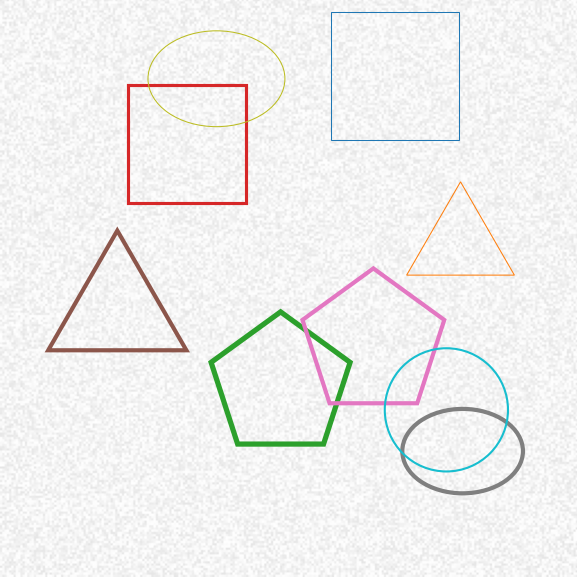[{"shape": "square", "thickness": 0.5, "radius": 0.55, "center": [0.683, 0.868]}, {"shape": "triangle", "thickness": 0.5, "radius": 0.54, "center": [0.797, 0.577]}, {"shape": "pentagon", "thickness": 2.5, "radius": 0.63, "center": [0.486, 0.333]}, {"shape": "square", "thickness": 1.5, "radius": 0.51, "center": [0.324, 0.75]}, {"shape": "triangle", "thickness": 2, "radius": 0.69, "center": [0.203, 0.462]}, {"shape": "pentagon", "thickness": 2, "radius": 0.65, "center": [0.647, 0.405]}, {"shape": "oval", "thickness": 2, "radius": 0.52, "center": [0.801, 0.218]}, {"shape": "oval", "thickness": 0.5, "radius": 0.59, "center": [0.375, 0.863]}, {"shape": "circle", "thickness": 1, "radius": 0.53, "center": [0.773, 0.289]}]